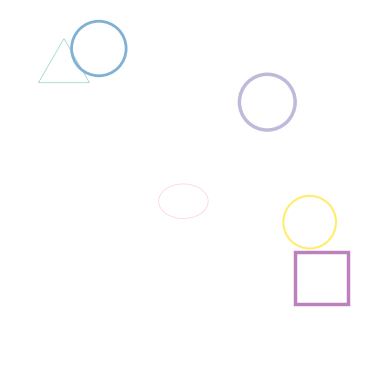[{"shape": "triangle", "thickness": 0.5, "radius": 0.38, "center": [0.166, 0.823]}, {"shape": "circle", "thickness": 2.5, "radius": 0.36, "center": [0.694, 0.735]}, {"shape": "circle", "thickness": 2, "radius": 0.35, "center": [0.257, 0.874]}, {"shape": "oval", "thickness": 0.5, "radius": 0.32, "center": [0.476, 0.477]}, {"shape": "square", "thickness": 2.5, "radius": 0.34, "center": [0.835, 0.278]}, {"shape": "circle", "thickness": 1.5, "radius": 0.34, "center": [0.804, 0.423]}]